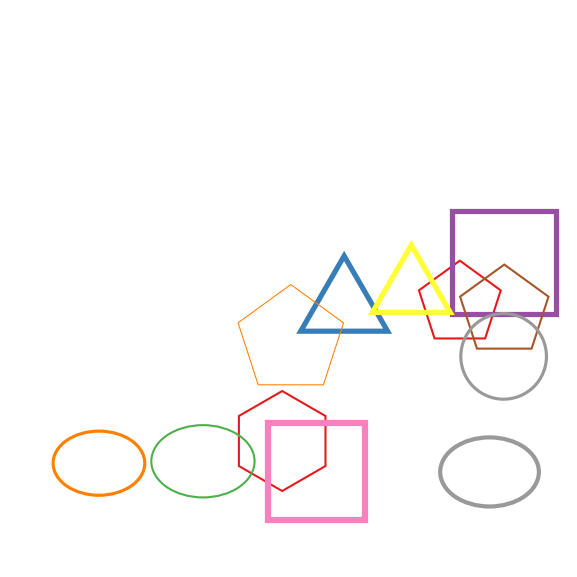[{"shape": "pentagon", "thickness": 1, "radius": 0.37, "center": [0.796, 0.473]}, {"shape": "hexagon", "thickness": 1, "radius": 0.43, "center": [0.489, 0.235]}, {"shape": "triangle", "thickness": 2.5, "radius": 0.43, "center": [0.596, 0.469]}, {"shape": "oval", "thickness": 1, "radius": 0.45, "center": [0.351, 0.2]}, {"shape": "square", "thickness": 2.5, "radius": 0.45, "center": [0.873, 0.545]}, {"shape": "pentagon", "thickness": 0.5, "radius": 0.48, "center": [0.504, 0.41]}, {"shape": "oval", "thickness": 1.5, "radius": 0.4, "center": [0.171, 0.197]}, {"shape": "triangle", "thickness": 2.5, "radius": 0.39, "center": [0.712, 0.497]}, {"shape": "pentagon", "thickness": 1, "radius": 0.4, "center": [0.873, 0.461]}, {"shape": "square", "thickness": 3, "radius": 0.42, "center": [0.548, 0.183]}, {"shape": "oval", "thickness": 2, "radius": 0.43, "center": [0.848, 0.182]}, {"shape": "circle", "thickness": 1.5, "radius": 0.37, "center": [0.872, 0.382]}]